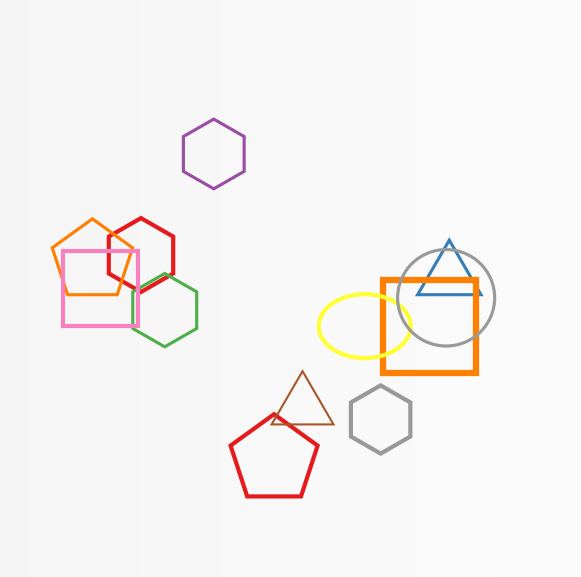[{"shape": "hexagon", "thickness": 2, "radius": 0.32, "center": [0.243, 0.557]}, {"shape": "pentagon", "thickness": 2, "radius": 0.39, "center": [0.472, 0.203]}, {"shape": "triangle", "thickness": 1.5, "radius": 0.31, "center": [0.773, 0.52]}, {"shape": "hexagon", "thickness": 1.5, "radius": 0.32, "center": [0.283, 0.462]}, {"shape": "hexagon", "thickness": 1.5, "radius": 0.3, "center": [0.368, 0.733]}, {"shape": "square", "thickness": 3, "radius": 0.4, "center": [0.738, 0.434]}, {"shape": "pentagon", "thickness": 1.5, "radius": 0.36, "center": [0.159, 0.548]}, {"shape": "oval", "thickness": 2, "radius": 0.4, "center": [0.627, 0.434]}, {"shape": "triangle", "thickness": 1, "radius": 0.31, "center": [0.521, 0.295]}, {"shape": "square", "thickness": 2, "radius": 0.32, "center": [0.173, 0.5]}, {"shape": "hexagon", "thickness": 2, "radius": 0.3, "center": [0.655, 0.273]}, {"shape": "circle", "thickness": 1.5, "radius": 0.42, "center": [0.768, 0.483]}]